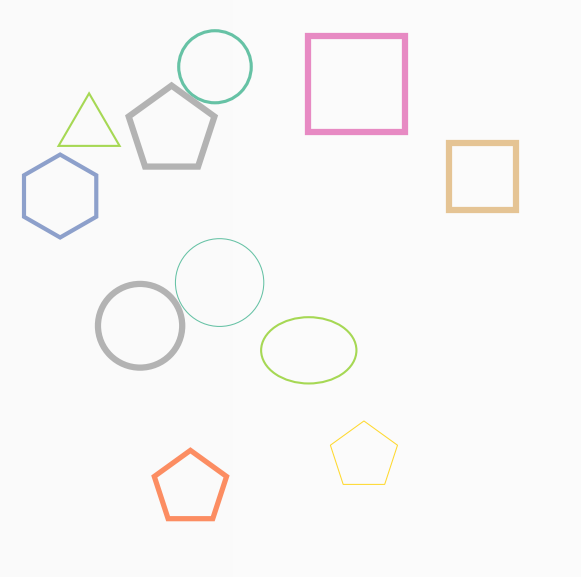[{"shape": "circle", "thickness": 0.5, "radius": 0.38, "center": [0.378, 0.51]}, {"shape": "circle", "thickness": 1.5, "radius": 0.31, "center": [0.37, 0.884]}, {"shape": "pentagon", "thickness": 2.5, "radius": 0.33, "center": [0.328, 0.154]}, {"shape": "hexagon", "thickness": 2, "radius": 0.36, "center": [0.103, 0.66]}, {"shape": "square", "thickness": 3, "radius": 0.42, "center": [0.613, 0.854]}, {"shape": "oval", "thickness": 1, "radius": 0.41, "center": [0.531, 0.392]}, {"shape": "triangle", "thickness": 1, "radius": 0.3, "center": [0.153, 0.777]}, {"shape": "pentagon", "thickness": 0.5, "radius": 0.3, "center": [0.626, 0.209]}, {"shape": "square", "thickness": 3, "radius": 0.29, "center": [0.83, 0.693]}, {"shape": "circle", "thickness": 3, "radius": 0.36, "center": [0.241, 0.435]}, {"shape": "pentagon", "thickness": 3, "radius": 0.39, "center": [0.295, 0.773]}]